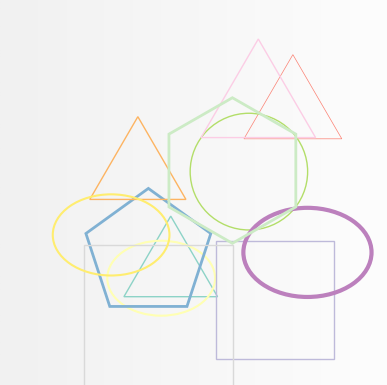[{"shape": "triangle", "thickness": 1, "radius": 0.7, "center": [0.441, 0.299]}, {"shape": "oval", "thickness": 1.5, "radius": 0.7, "center": [0.416, 0.277]}, {"shape": "square", "thickness": 1, "radius": 0.77, "center": [0.71, 0.221]}, {"shape": "triangle", "thickness": 0.5, "radius": 0.73, "center": [0.756, 0.712]}, {"shape": "pentagon", "thickness": 2, "radius": 0.85, "center": [0.383, 0.341]}, {"shape": "triangle", "thickness": 1, "radius": 0.72, "center": [0.356, 0.554]}, {"shape": "circle", "thickness": 1, "radius": 0.76, "center": [0.642, 0.554]}, {"shape": "triangle", "thickness": 1, "radius": 0.85, "center": [0.667, 0.728]}, {"shape": "square", "thickness": 1, "radius": 0.96, "center": [0.41, 0.17]}, {"shape": "oval", "thickness": 3, "radius": 0.83, "center": [0.793, 0.344]}, {"shape": "hexagon", "thickness": 2, "radius": 0.95, "center": [0.6, 0.557]}, {"shape": "oval", "thickness": 1.5, "radius": 0.75, "center": [0.287, 0.39]}]